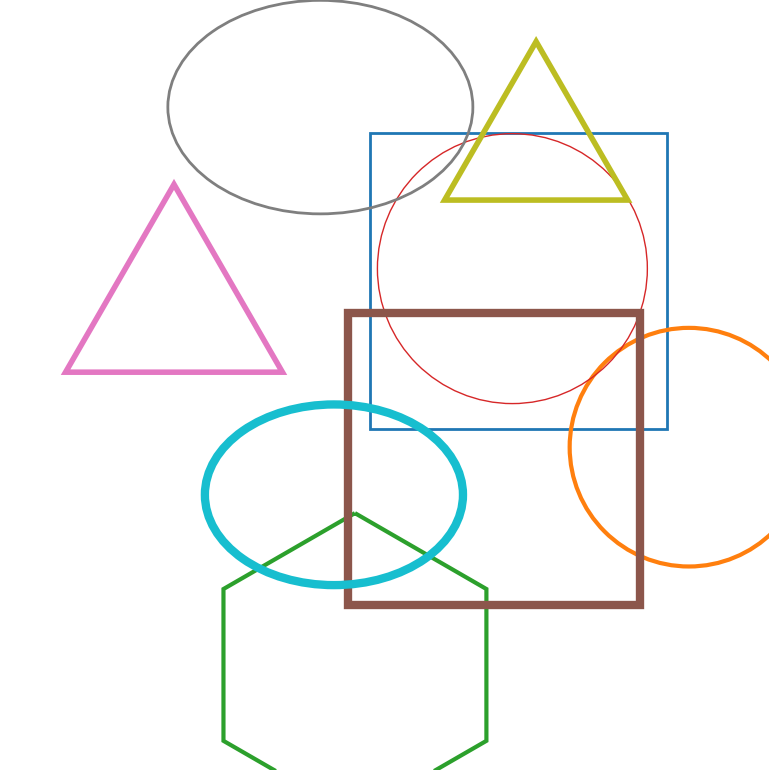[{"shape": "square", "thickness": 1, "radius": 0.96, "center": [0.674, 0.635]}, {"shape": "circle", "thickness": 1.5, "radius": 0.77, "center": [0.895, 0.419]}, {"shape": "hexagon", "thickness": 1.5, "radius": 0.99, "center": [0.461, 0.136]}, {"shape": "circle", "thickness": 0.5, "radius": 0.88, "center": [0.665, 0.651]}, {"shape": "square", "thickness": 3, "radius": 0.95, "center": [0.642, 0.404]}, {"shape": "triangle", "thickness": 2, "radius": 0.81, "center": [0.226, 0.598]}, {"shape": "oval", "thickness": 1, "radius": 0.99, "center": [0.416, 0.861]}, {"shape": "triangle", "thickness": 2, "radius": 0.69, "center": [0.696, 0.809]}, {"shape": "oval", "thickness": 3, "radius": 0.84, "center": [0.434, 0.357]}]